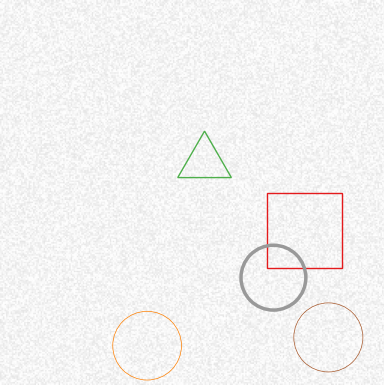[{"shape": "square", "thickness": 1, "radius": 0.49, "center": [0.79, 0.4]}, {"shape": "triangle", "thickness": 1, "radius": 0.4, "center": [0.531, 0.579]}, {"shape": "circle", "thickness": 0.5, "radius": 0.45, "center": [0.382, 0.102]}, {"shape": "circle", "thickness": 0.5, "radius": 0.45, "center": [0.853, 0.124]}, {"shape": "circle", "thickness": 2.5, "radius": 0.42, "center": [0.71, 0.279]}]